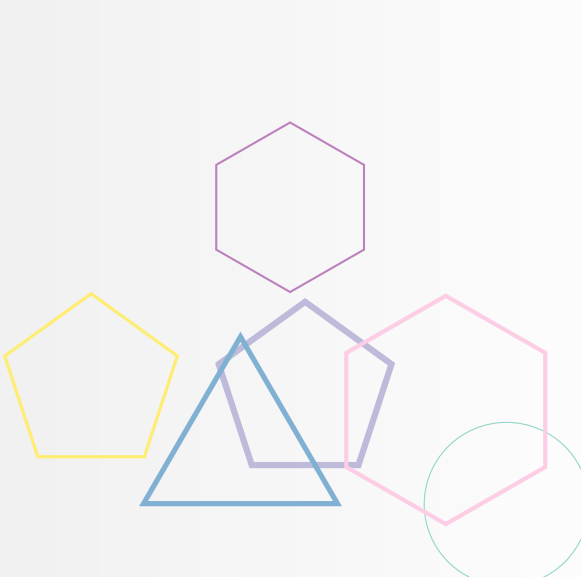[{"shape": "circle", "thickness": 0.5, "radius": 0.71, "center": [0.872, 0.126]}, {"shape": "pentagon", "thickness": 3, "radius": 0.78, "center": [0.525, 0.32]}, {"shape": "triangle", "thickness": 2.5, "radius": 0.96, "center": [0.414, 0.223]}, {"shape": "hexagon", "thickness": 2, "radius": 0.99, "center": [0.767, 0.289]}, {"shape": "hexagon", "thickness": 1, "radius": 0.73, "center": [0.499, 0.64]}, {"shape": "pentagon", "thickness": 1.5, "radius": 0.78, "center": [0.157, 0.334]}]